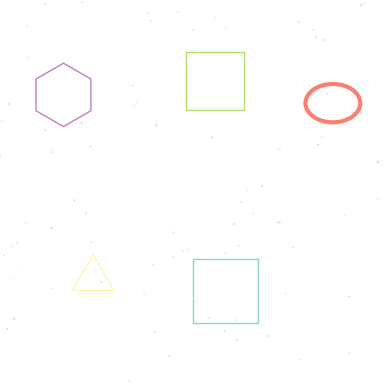[{"shape": "square", "thickness": 1, "radius": 0.42, "center": [0.586, 0.244]}, {"shape": "oval", "thickness": 3, "radius": 0.36, "center": [0.865, 0.732]}, {"shape": "square", "thickness": 1, "radius": 0.38, "center": [0.558, 0.79]}, {"shape": "hexagon", "thickness": 1, "radius": 0.41, "center": [0.165, 0.754]}, {"shape": "triangle", "thickness": 0.5, "radius": 0.31, "center": [0.242, 0.277]}]